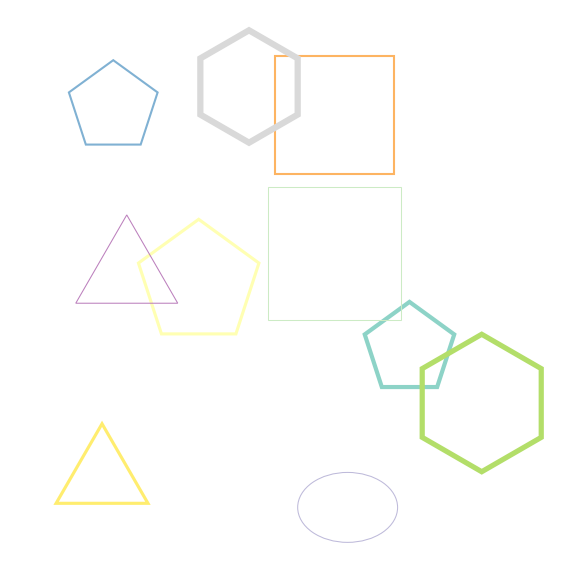[{"shape": "pentagon", "thickness": 2, "radius": 0.41, "center": [0.709, 0.395]}, {"shape": "pentagon", "thickness": 1.5, "radius": 0.55, "center": [0.344, 0.51]}, {"shape": "oval", "thickness": 0.5, "radius": 0.43, "center": [0.602, 0.121]}, {"shape": "pentagon", "thickness": 1, "radius": 0.4, "center": [0.196, 0.814]}, {"shape": "square", "thickness": 1, "radius": 0.51, "center": [0.579, 0.8]}, {"shape": "hexagon", "thickness": 2.5, "radius": 0.59, "center": [0.834, 0.301]}, {"shape": "hexagon", "thickness": 3, "radius": 0.49, "center": [0.431, 0.849]}, {"shape": "triangle", "thickness": 0.5, "radius": 0.51, "center": [0.219, 0.525]}, {"shape": "square", "thickness": 0.5, "radius": 0.58, "center": [0.58, 0.561]}, {"shape": "triangle", "thickness": 1.5, "radius": 0.46, "center": [0.177, 0.174]}]